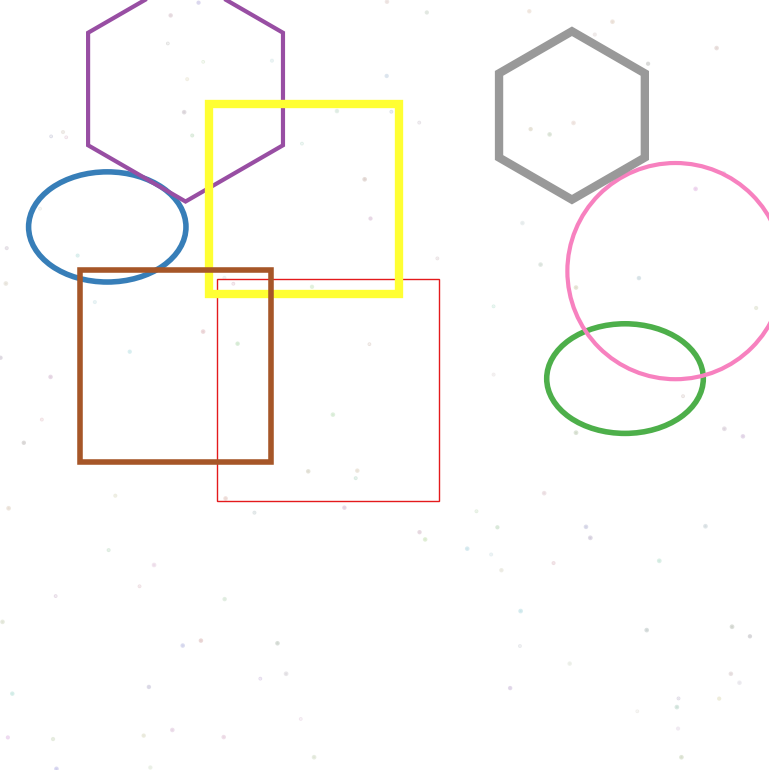[{"shape": "square", "thickness": 0.5, "radius": 0.72, "center": [0.426, 0.493]}, {"shape": "oval", "thickness": 2, "radius": 0.51, "center": [0.139, 0.705]}, {"shape": "oval", "thickness": 2, "radius": 0.51, "center": [0.812, 0.508]}, {"shape": "hexagon", "thickness": 1.5, "radius": 0.73, "center": [0.241, 0.884]}, {"shape": "square", "thickness": 3, "radius": 0.62, "center": [0.395, 0.742]}, {"shape": "square", "thickness": 2, "radius": 0.62, "center": [0.228, 0.524]}, {"shape": "circle", "thickness": 1.5, "radius": 0.7, "center": [0.877, 0.648]}, {"shape": "hexagon", "thickness": 3, "radius": 0.55, "center": [0.743, 0.85]}]